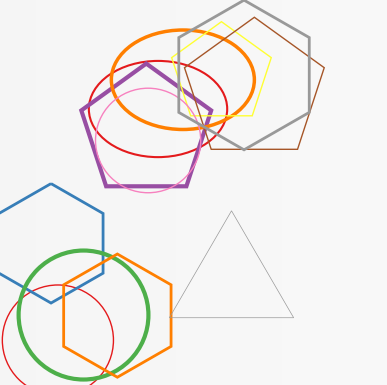[{"shape": "circle", "thickness": 1, "radius": 0.72, "center": [0.149, 0.116]}, {"shape": "oval", "thickness": 1.5, "radius": 0.89, "center": [0.408, 0.717]}, {"shape": "hexagon", "thickness": 2, "radius": 0.78, "center": [0.132, 0.368]}, {"shape": "circle", "thickness": 3, "radius": 0.84, "center": [0.216, 0.182]}, {"shape": "pentagon", "thickness": 3, "radius": 0.88, "center": [0.377, 0.659]}, {"shape": "hexagon", "thickness": 2, "radius": 0.8, "center": [0.303, 0.18]}, {"shape": "oval", "thickness": 2.5, "radius": 0.92, "center": [0.472, 0.793]}, {"shape": "pentagon", "thickness": 1, "radius": 0.68, "center": [0.572, 0.809]}, {"shape": "pentagon", "thickness": 1, "radius": 0.95, "center": [0.656, 0.766]}, {"shape": "circle", "thickness": 1, "radius": 0.68, "center": [0.382, 0.635]}, {"shape": "triangle", "thickness": 0.5, "radius": 0.93, "center": [0.597, 0.267]}, {"shape": "hexagon", "thickness": 2, "radius": 0.97, "center": [0.63, 0.805]}]